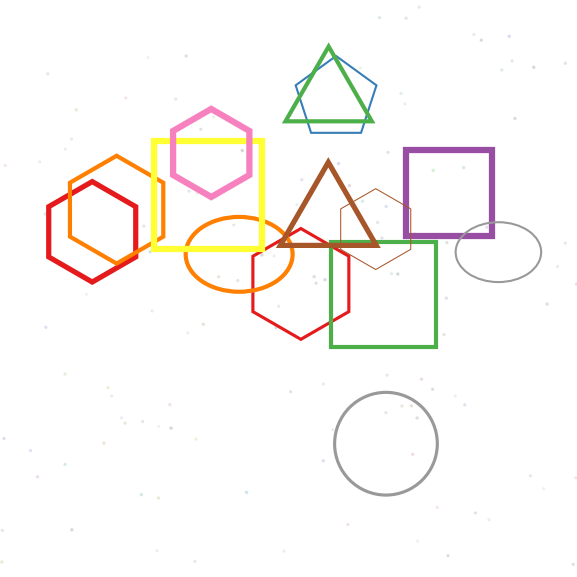[{"shape": "hexagon", "thickness": 1.5, "radius": 0.48, "center": [0.521, 0.507]}, {"shape": "hexagon", "thickness": 2.5, "radius": 0.43, "center": [0.16, 0.598]}, {"shape": "pentagon", "thickness": 1, "radius": 0.37, "center": [0.582, 0.829]}, {"shape": "square", "thickness": 2, "radius": 0.45, "center": [0.664, 0.489]}, {"shape": "triangle", "thickness": 2, "radius": 0.43, "center": [0.569, 0.832]}, {"shape": "square", "thickness": 3, "radius": 0.37, "center": [0.778, 0.665]}, {"shape": "oval", "thickness": 2, "radius": 0.46, "center": [0.414, 0.559]}, {"shape": "hexagon", "thickness": 2, "radius": 0.47, "center": [0.202, 0.636]}, {"shape": "square", "thickness": 3, "radius": 0.47, "center": [0.36, 0.661]}, {"shape": "triangle", "thickness": 2.5, "radius": 0.48, "center": [0.569, 0.622]}, {"shape": "hexagon", "thickness": 0.5, "radius": 0.35, "center": [0.651, 0.602]}, {"shape": "hexagon", "thickness": 3, "radius": 0.38, "center": [0.366, 0.734]}, {"shape": "circle", "thickness": 1.5, "radius": 0.44, "center": [0.668, 0.231]}, {"shape": "oval", "thickness": 1, "radius": 0.37, "center": [0.863, 0.563]}]